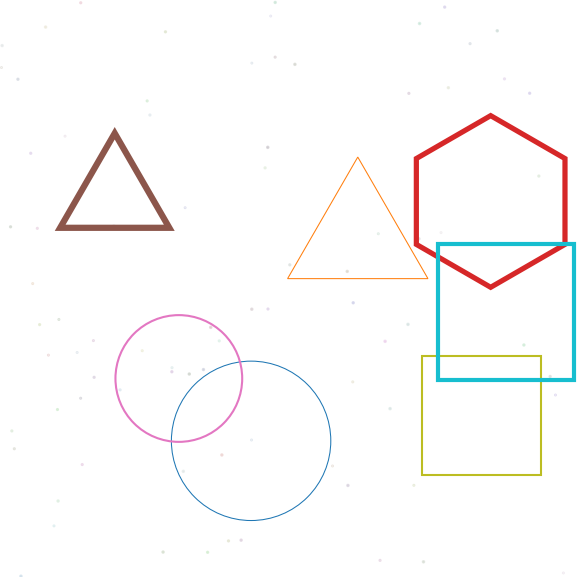[{"shape": "circle", "thickness": 0.5, "radius": 0.69, "center": [0.435, 0.236]}, {"shape": "triangle", "thickness": 0.5, "radius": 0.7, "center": [0.62, 0.587]}, {"shape": "hexagon", "thickness": 2.5, "radius": 0.74, "center": [0.85, 0.65]}, {"shape": "triangle", "thickness": 3, "radius": 0.55, "center": [0.199, 0.659]}, {"shape": "circle", "thickness": 1, "radius": 0.55, "center": [0.31, 0.344]}, {"shape": "square", "thickness": 1, "radius": 0.51, "center": [0.833, 0.28]}, {"shape": "square", "thickness": 2, "radius": 0.59, "center": [0.877, 0.459]}]